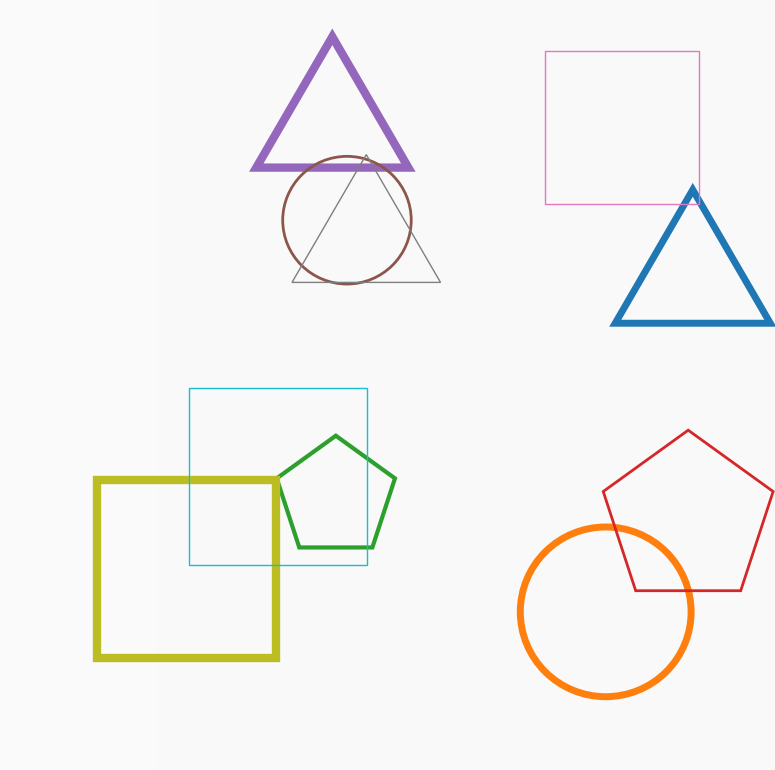[{"shape": "triangle", "thickness": 2.5, "radius": 0.58, "center": [0.894, 0.638]}, {"shape": "circle", "thickness": 2.5, "radius": 0.55, "center": [0.782, 0.205]}, {"shape": "pentagon", "thickness": 1.5, "radius": 0.4, "center": [0.433, 0.354]}, {"shape": "pentagon", "thickness": 1, "radius": 0.58, "center": [0.888, 0.326]}, {"shape": "triangle", "thickness": 3, "radius": 0.57, "center": [0.429, 0.839]}, {"shape": "circle", "thickness": 1, "radius": 0.41, "center": [0.448, 0.714]}, {"shape": "square", "thickness": 0.5, "radius": 0.5, "center": [0.803, 0.835]}, {"shape": "triangle", "thickness": 0.5, "radius": 0.55, "center": [0.473, 0.689]}, {"shape": "square", "thickness": 3, "radius": 0.58, "center": [0.241, 0.261]}, {"shape": "square", "thickness": 0.5, "radius": 0.57, "center": [0.359, 0.381]}]